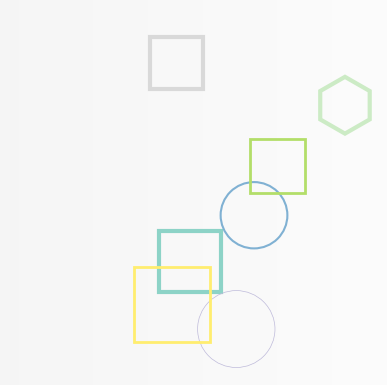[{"shape": "square", "thickness": 3, "radius": 0.4, "center": [0.49, 0.321]}, {"shape": "circle", "thickness": 0.5, "radius": 0.5, "center": [0.61, 0.145]}, {"shape": "circle", "thickness": 1.5, "radius": 0.43, "center": [0.655, 0.441]}, {"shape": "square", "thickness": 2, "radius": 0.35, "center": [0.716, 0.569]}, {"shape": "square", "thickness": 3, "radius": 0.34, "center": [0.456, 0.836]}, {"shape": "hexagon", "thickness": 3, "radius": 0.37, "center": [0.89, 0.727]}, {"shape": "square", "thickness": 2, "radius": 0.49, "center": [0.444, 0.209]}]